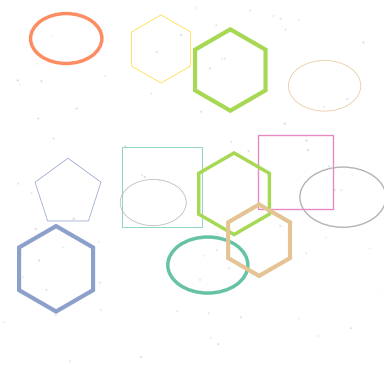[{"shape": "oval", "thickness": 2.5, "radius": 0.52, "center": [0.54, 0.312]}, {"shape": "square", "thickness": 0.5, "radius": 0.52, "center": [0.422, 0.514]}, {"shape": "oval", "thickness": 2.5, "radius": 0.46, "center": [0.172, 0.9]}, {"shape": "hexagon", "thickness": 3, "radius": 0.55, "center": [0.146, 0.302]}, {"shape": "pentagon", "thickness": 0.5, "radius": 0.45, "center": [0.177, 0.499]}, {"shape": "square", "thickness": 1, "radius": 0.48, "center": [0.768, 0.553]}, {"shape": "hexagon", "thickness": 3, "radius": 0.53, "center": [0.598, 0.818]}, {"shape": "hexagon", "thickness": 2.5, "radius": 0.53, "center": [0.608, 0.497]}, {"shape": "hexagon", "thickness": 0.5, "radius": 0.44, "center": [0.418, 0.873]}, {"shape": "hexagon", "thickness": 3, "radius": 0.46, "center": [0.673, 0.376]}, {"shape": "oval", "thickness": 0.5, "radius": 0.47, "center": [0.843, 0.777]}, {"shape": "oval", "thickness": 0.5, "radius": 0.43, "center": [0.398, 0.474]}, {"shape": "oval", "thickness": 1, "radius": 0.56, "center": [0.891, 0.488]}]